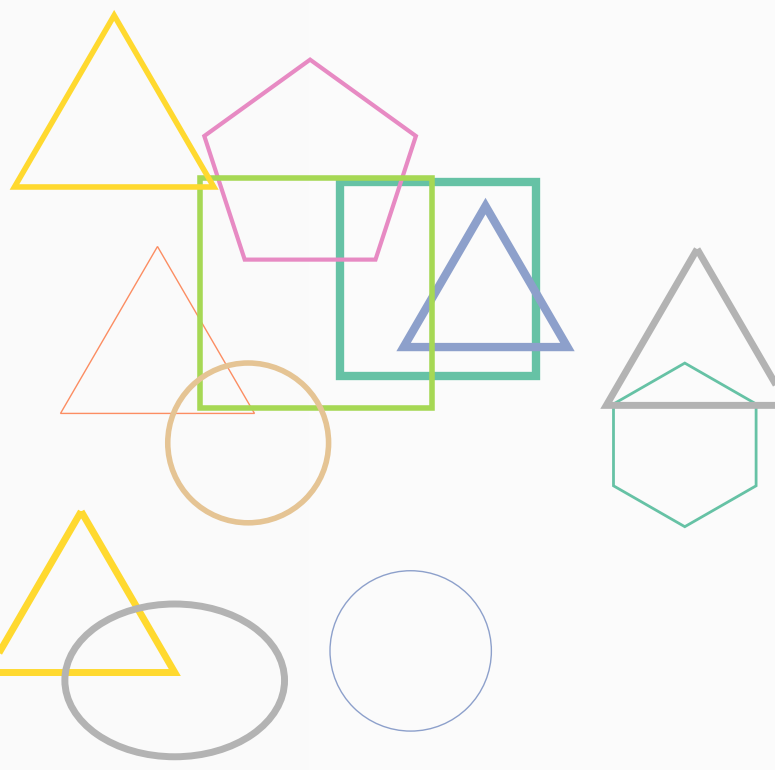[{"shape": "hexagon", "thickness": 1, "radius": 0.53, "center": [0.884, 0.422]}, {"shape": "square", "thickness": 3, "radius": 0.63, "center": [0.565, 0.638]}, {"shape": "triangle", "thickness": 0.5, "radius": 0.72, "center": [0.203, 0.535]}, {"shape": "triangle", "thickness": 3, "radius": 0.61, "center": [0.626, 0.61]}, {"shape": "circle", "thickness": 0.5, "radius": 0.52, "center": [0.53, 0.155]}, {"shape": "pentagon", "thickness": 1.5, "radius": 0.72, "center": [0.4, 0.779]}, {"shape": "square", "thickness": 2, "radius": 0.75, "center": [0.408, 0.619]}, {"shape": "triangle", "thickness": 2, "radius": 0.74, "center": [0.147, 0.831]}, {"shape": "triangle", "thickness": 2.5, "radius": 0.7, "center": [0.105, 0.196]}, {"shape": "circle", "thickness": 2, "radius": 0.52, "center": [0.32, 0.425]}, {"shape": "oval", "thickness": 2.5, "radius": 0.71, "center": [0.225, 0.116]}, {"shape": "triangle", "thickness": 2.5, "radius": 0.68, "center": [0.9, 0.541]}]